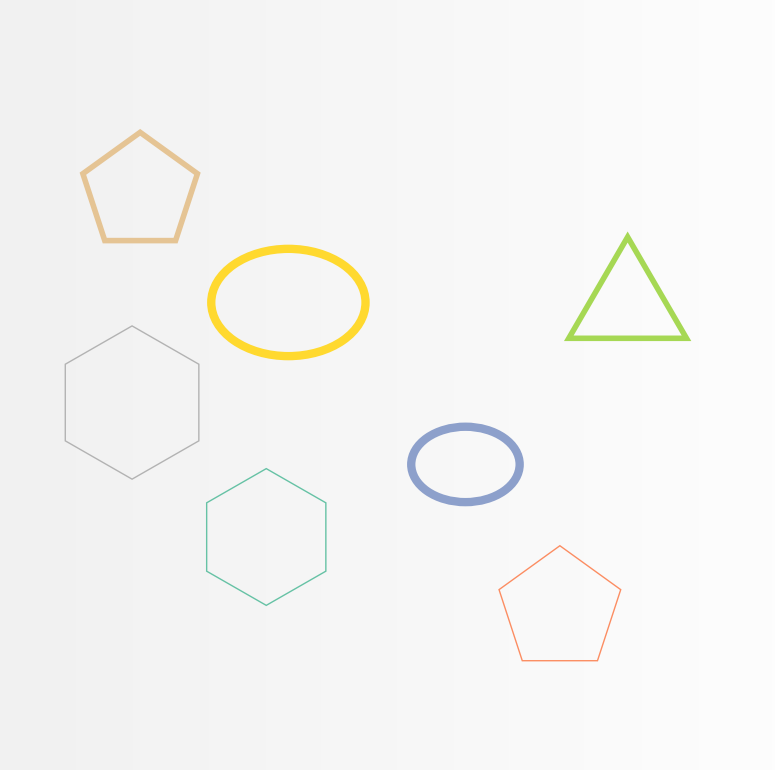[{"shape": "hexagon", "thickness": 0.5, "radius": 0.44, "center": [0.344, 0.303]}, {"shape": "pentagon", "thickness": 0.5, "radius": 0.41, "center": [0.722, 0.209]}, {"shape": "oval", "thickness": 3, "radius": 0.35, "center": [0.601, 0.397]}, {"shape": "triangle", "thickness": 2, "radius": 0.44, "center": [0.81, 0.604]}, {"shape": "oval", "thickness": 3, "radius": 0.5, "center": [0.372, 0.607]}, {"shape": "pentagon", "thickness": 2, "radius": 0.39, "center": [0.181, 0.75]}, {"shape": "hexagon", "thickness": 0.5, "radius": 0.5, "center": [0.17, 0.477]}]